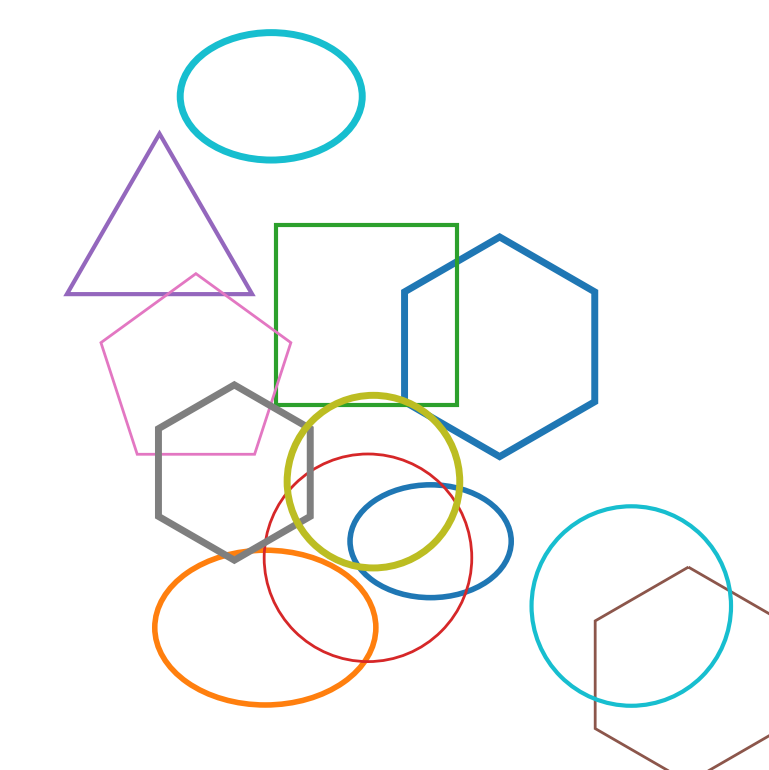[{"shape": "hexagon", "thickness": 2.5, "radius": 0.71, "center": [0.649, 0.55]}, {"shape": "oval", "thickness": 2, "radius": 0.52, "center": [0.559, 0.297]}, {"shape": "oval", "thickness": 2, "radius": 0.72, "center": [0.345, 0.185]}, {"shape": "square", "thickness": 1.5, "radius": 0.59, "center": [0.476, 0.591]}, {"shape": "circle", "thickness": 1, "radius": 0.67, "center": [0.478, 0.276]}, {"shape": "triangle", "thickness": 1.5, "radius": 0.69, "center": [0.207, 0.687]}, {"shape": "hexagon", "thickness": 1, "radius": 0.7, "center": [0.894, 0.124]}, {"shape": "pentagon", "thickness": 1, "radius": 0.65, "center": [0.254, 0.515]}, {"shape": "hexagon", "thickness": 2.5, "radius": 0.57, "center": [0.304, 0.386]}, {"shape": "circle", "thickness": 2.5, "radius": 0.56, "center": [0.485, 0.374]}, {"shape": "circle", "thickness": 1.5, "radius": 0.65, "center": [0.82, 0.213]}, {"shape": "oval", "thickness": 2.5, "radius": 0.59, "center": [0.352, 0.875]}]